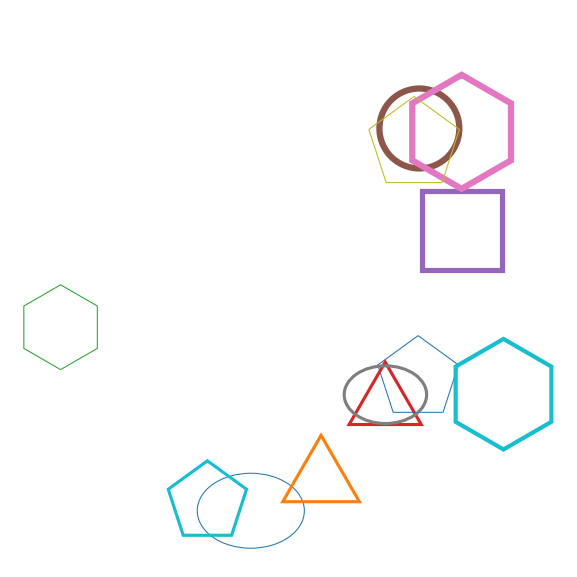[{"shape": "oval", "thickness": 0.5, "radius": 0.46, "center": [0.434, 0.115]}, {"shape": "pentagon", "thickness": 0.5, "radius": 0.37, "center": [0.724, 0.345]}, {"shape": "triangle", "thickness": 1.5, "radius": 0.38, "center": [0.556, 0.169]}, {"shape": "hexagon", "thickness": 0.5, "radius": 0.37, "center": [0.105, 0.433]}, {"shape": "triangle", "thickness": 1.5, "radius": 0.36, "center": [0.667, 0.3]}, {"shape": "square", "thickness": 2.5, "radius": 0.34, "center": [0.8, 0.6]}, {"shape": "circle", "thickness": 3, "radius": 0.35, "center": [0.726, 0.777]}, {"shape": "hexagon", "thickness": 3, "radius": 0.49, "center": [0.799, 0.771]}, {"shape": "oval", "thickness": 1.5, "radius": 0.36, "center": [0.667, 0.316]}, {"shape": "pentagon", "thickness": 0.5, "radius": 0.41, "center": [0.717, 0.75]}, {"shape": "pentagon", "thickness": 1.5, "radius": 0.36, "center": [0.359, 0.13]}, {"shape": "hexagon", "thickness": 2, "radius": 0.48, "center": [0.872, 0.317]}]